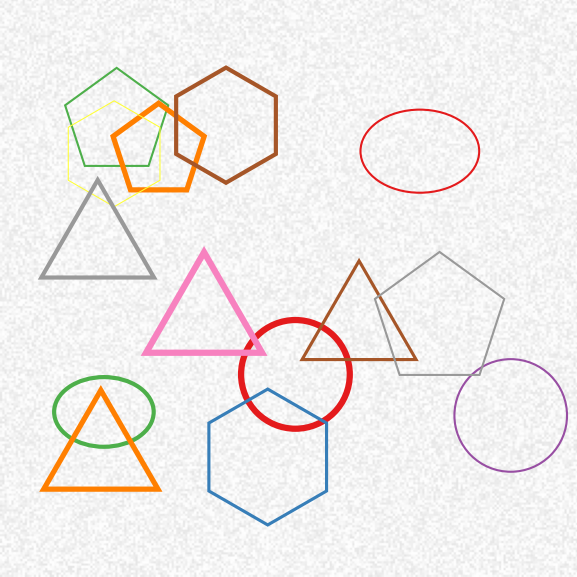[{"shape": "circle", "thickness": 3, "radius": 0.47, "center": [0.512, 0.351]}, {"shape": "oval", "thickness": 1, "radius": 0.51, "center": [0.727, 0.737]}, {"shape": "hexagon", "thickness": 1.5, "radius": 0.59, "center": [0.464, 0.208]}, {"shape": "pentagon", "thickness": 1, "radius": 0.47, "center": [0.202, 0.788]}, {"shape": "oval", "thickness": 2, "radius": 0.43, "center": [0.18, 0.286]}, {"shape": "circle", "thickness": 1, "radius": 0.49, "center": [0.884, 0.28]}, {"shape": "pentagon", "thickness": 2.5, "radius": 0.41, "center": [0.275, 0.737]}, {"shape": "triangle", "thickness": 2.5, "radius": 0.57, "center": [0.175, 0.209]}, {"shape": "hexagon", "thickness": 0.5, "radius": 0.46, "center": [0.198, 0.733]}, {"shape": "triangle", "thickness": 1.5, "radius": 0.57, "center": [0.622, 0.433]}, {"shape": "hexagon", "thickness": 2, "radius": 0.5, "center": [0.391, 0.782]}, {"shape": "triangle", "thickness": 3, "radius": 0.58, "center": [0.353, 0.446]}, {"shape": "triangle", "thickness": 2, "radius": 0.56, "center": [0.169, 0.575]}, {"shape": "pentagon", "thickness": 1, "radius": 0.59, "center": [0.761, 0.445]}]